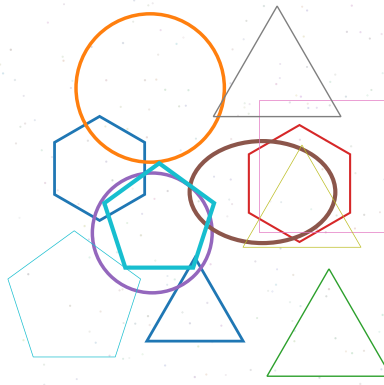[{"shape": "triangle", "thickness": 2, "radius": 0.72, "center": [0.506, 0.186]}, {"shape": "hexagon", "thickness": 2, "radius": 0.68, "center": [0.259, 0.563]}, {"shape": "circle", "thickness": 2.5, "radius": 0.96, "center": [0.39, 0.771]}, {"shape": "triangle", "thickness": 1, "radius": 0.93, "center": [0.855, 0.116]}, {"shape": "hexagon", "thickness": 1.5, "radius": 0.76, "center": [0.778, 0.523]}, {"shape": "circle", "thickness": 2.5, "radius": 0.78, "center": [0.395, 0.395]}, {"shape": "oval", "thickness": 3, "radius": 0.95, "center": [0.682, 0.501]}, {"shape": "square", "thickness": 0.5, "radius": 0.86, "center": [0.844, 0.568]}, {"shape": "triangle", "thickness": 1, "radius": 0.96, "center": [0.72, 0.793]}, {"shape": "triangle", "thickness": 0.5, "radius": 0.89, "center": [0.784, 0.446]}, {"shape": "pentagon", "thickness": 0.5, "radius": 0.91, "center": [0.193, 0.219]}, {"shape": "pentagon", "thickness": 3, "radius": 0.75, "center": [0.414, 0.426]}]